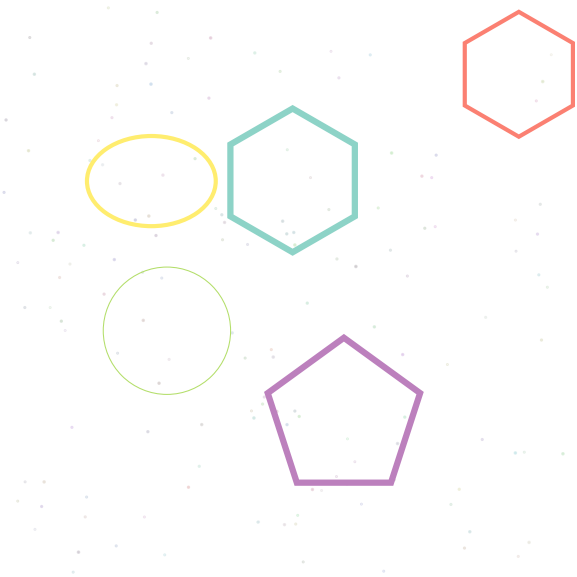[{"shape": "hexagon", "thickness": 3, "radius": 0.62, "center": [0.507, 0.687]}, {"shape": "hexagon", "thickness": 2, "radius": 0.54, "center": [0.898, 0.871]}, {"shape": "circle", "thickness": 0.5, "radius": 0.55, "center": [0.289, 0.426]}, {"shape": "pentagon", "thickness": 3, "radius": 0.69, "center": [0.596, 0.276]}, {"shape": "oval", "thickness": 2, "radius": 0.56, "center": [0.262, 0.686]}]